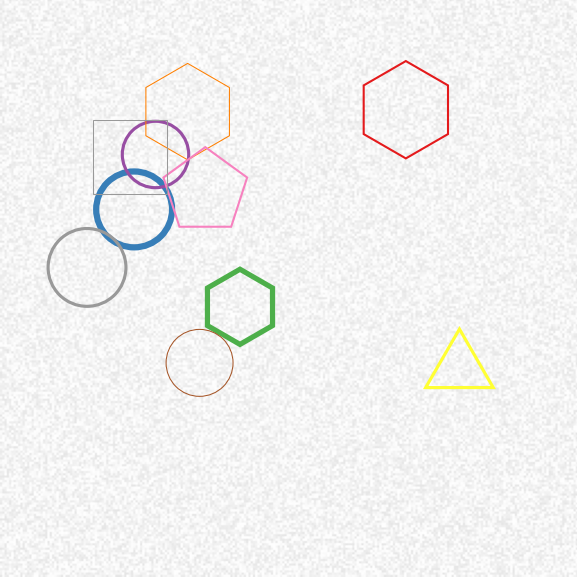[{"shape": "hexagon", "thickness": 1, "radius": 0.42, "center": [0.703, 0.809]}, {"shape": "circle", "thickness": 3, "radius": 0.33, "center": [0.232, 0.637]}, {"shape": "hexagon", "thickness": 2.5, "radius": 0.33, "center": [0.416, 0.468]}, {"shape": "circle", "thickness": 1.5, "radius": 0.29, "center": [0.269, 0.732]}, {"shape": "hexagon", "thickness": 0.5, "radius": 0.42, "center": [0.325, 0.806]}, {"shape": "triangle", "thickness": 1.5, "radius": 0.34, "center": [0.796, 0.362]}, {"shape": "circle", "thickness": 0.5, "radius": 0.29, "center": [0.346, 0.371]}, {"shape": "pentagon", "thickness": 1, "radius": 0.38, "center": [0.356, 0.668]}, {"shape": "square", "thickness": 0.5, "radius": 0.32, "center": [0.225, 0.728]}, {"shape": "circle", "thickness": 1.5, "radius": 0.34, "center": [0.151, 0.536]}]